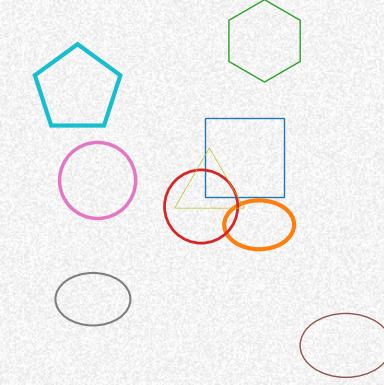[{"shape": "square", "thickness": 1, "radius": 0.51, "center": [0.635, 0.591]}, {"shape": "oval", "thickness": 3, "radius": 0.45, "center": [0.673, 0.416]}, {"shape": "hexagon", "thickness": 1, "radius": 0.53, "center": [0.687, 0.894]}, {"shape": "circle", "thickness": 2, "radius": 0.48, "center": [0.522, 0.464]}, {"shape": "oval", "thickness": 1, "radius": 0.59, "center": [0.898, 0.103]}, {"shape": "circle", "thickness": 2.5, "radius": 0.49, "center": [0.254, 0.531]}, {"shape": "oval", "thickness": 1.5, "radius": 0.49, "center": [0.241, 0.223]}, {"shape": "triangle", "thickness": 0.5, "radius": 0.52, "center": [0.544, 0.512]}, {"shape": "pentagon", "thickness": 3, "radius": 0.58, "center": [0.202, 0.768]}]